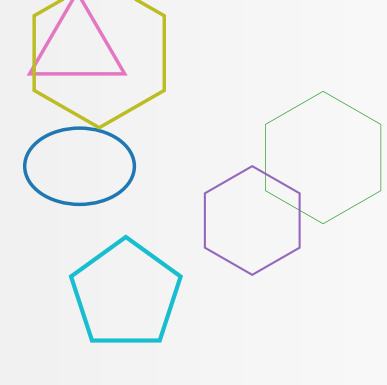[{"shape": "oval", "thickness": 2.5, "radius": 0.71, "center": [0.205, 0.568]}, {"shape": "hexagon", "thickness": 0.5, "radius": 0.86, "center": [0.834, 0.591]}, {"shape": "hexagon", "thickness": 1.5, "radius": 0.71, "center": [0.651, 0.427]}, {"shape": "triangle", "thickness": 2.5, "radius": 0.71, "center": [0.199, 0.879]}, {"shape": "hexagon", "thickness": 2.5, "radius": 0.97, "center": [0.256, 0.862]}, {"shape": "pentagon", "thickness": 3, "radius": 0.74, "center": [0.325, 0.236]}]